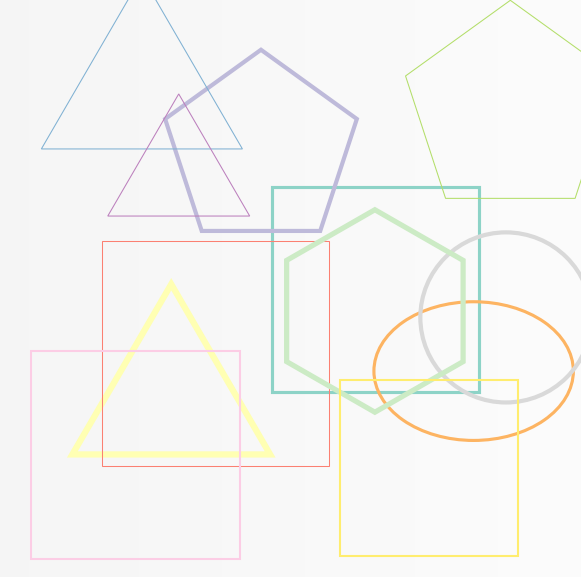[{"shape": "square", "thickness": 1.5, "radius": 0.89, "center": [0.646, 0.498]}, {"shape": "triangle", "thickness": 3, "radius": 0.98, "center": [0.295, 0.31]}, {"shape": "pentagon", "thickness": 2, "radius": 0.87, "center": [0.449, 0.74]}, {"shape": "square", "thickness": 0.5, "radius": 0.97, "center": [0.371, 0.387]}, {"shape": "triangle", "thickness": 0.5, "radius": 1.0, "center": [0.244, 0.841]}, {"shape": "oval", "thickness": 1.5, "radius": 0.86, "center": [0.815, 0.357]}, {"shape": "pentagon", "thickness": 0.5, "radius": 0.95, "center": [0.878, 0.809]}, {"shape": "square", "thickness": 1, "radius": 0.9, "center": [0.233, 0.211]}, {"shape": "circle", "thickness": 2, "radius": 0.74, "center": [0.87, 0.449]}, {"shape": "triangle", "thickness": 0.5, "radius": 0.7, "center": [0.307, 0.696]}, {"shape": "hexagon", "thickness": 2.5, "radius": 0.88, "center": [0.645, 0.461]}, {"shape": "square", "thickness": 1, "radius": 0.76, "center": [0.738, 0.189]}]